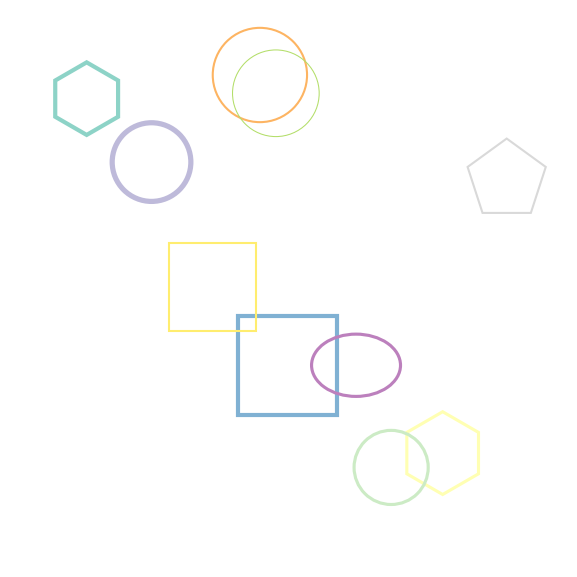[{"shape": "hexagon", "thickness": 2, "radius": 0.31, "center": [0.15, 0.828]}, {"shape": "hexagon", "thickness": 1.5, "radius": 0.36, "center": [0.767, 0.215]}, {"shape": "circle", "thickness": 2.5, "radius": 0.34, "center": [0.262, 0.718]}, {"shape": "square", "thickness": 2, "radius": 0.43, "center": [0.498, 0.366]}, {"shape": "circle", "thickness": 1, "radius": 0.41, "center": [0.45, 0.869]}, {"shape": "circle", "thickness": 0.5, "radius": 0.38, "center": [0.478, 0.838]}, {"shape": "pentagon", "thickness": 1, "radius": 0.36, "center": [0.877, 0.688]}, {"shape": "oval", "thickness": 1.5, "radius": 0.39, "center": [0.617, 0.367]}, {"shape": "circle", "thickness": 1.5, "radius": 0.32, "center": [0.677, 0.19]}, {"shape": "square", "thickness": 1, "radius": 0.38, "center": [0.368, 0.503]}]